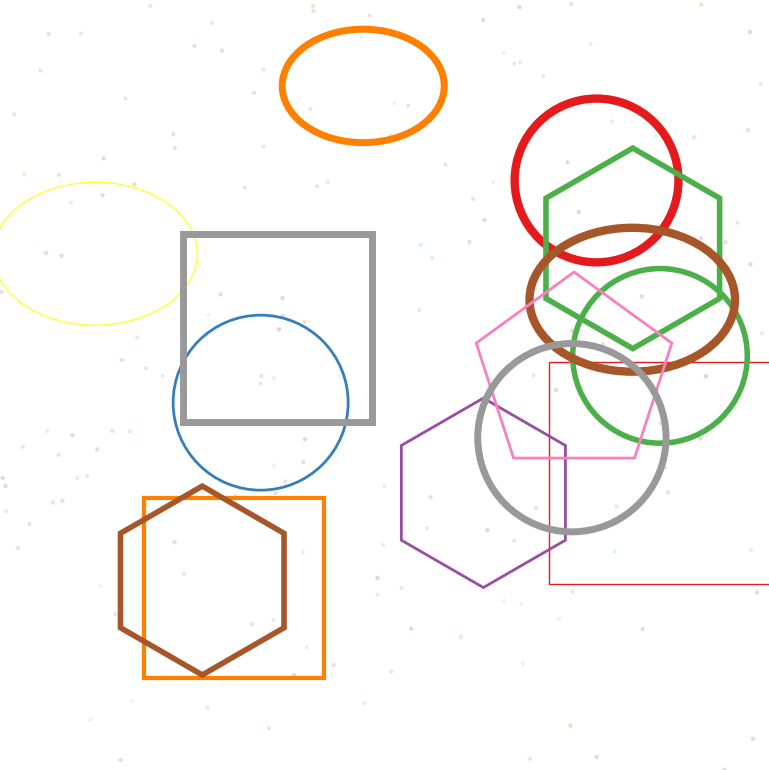[{"shape": "circle", "thickness": 3, "radius": 0.53, "center": [0.775, 0.766]}, {"shape": "square", "thickness": 0.5, "radius": 0.72, "center": [0.858, 0.385]}, {"shape": "circle", "thickness": 1, "radius": 0.57, "center": [0.338, 0.477]}, {"shape": "circle", "thickness": 2, "radius": 0.57, "center": [0.857, 0.538]}, {"shape": "hexagon", "thickness": 2, "radius": 0.65, "center": [0.822, 0.677]}, {"shape": "hexagon", "thickness": 1, "radius": 0.62, "center": [0.628, 0.36]}, {"shape": "square", "thickness": 1.5, "radius": 0.58, "center": [0.304, 0.237]}, {"shape": "oval", "thickness": 2.5, "radius": 0.53, "center": [0.472, 0.888]}, {"shape": "oval", "thickness": 0.5, "radius": 0.66, "center": [0.124, 0.67]}, {"shape": "oval", "thickness": 3, "radius": 0.67, "center": [0.821, 0.611]}, {"shape": "hexagon", "thickness": 2, "radius": 0.61, "center": [0.263, 0.246]}, {"shape": "pentagon", "thickness": 1, "radius": 0.67, "center": [0.746, 0.513]}, {"shape": "square", "thickness": 2.5, "radius": 0.61, "center": [0.36, 0.574]}, {"shape": "circle", "thickness": 2.5, "radius": 0.61, "center": [0.743, 0.432]}]